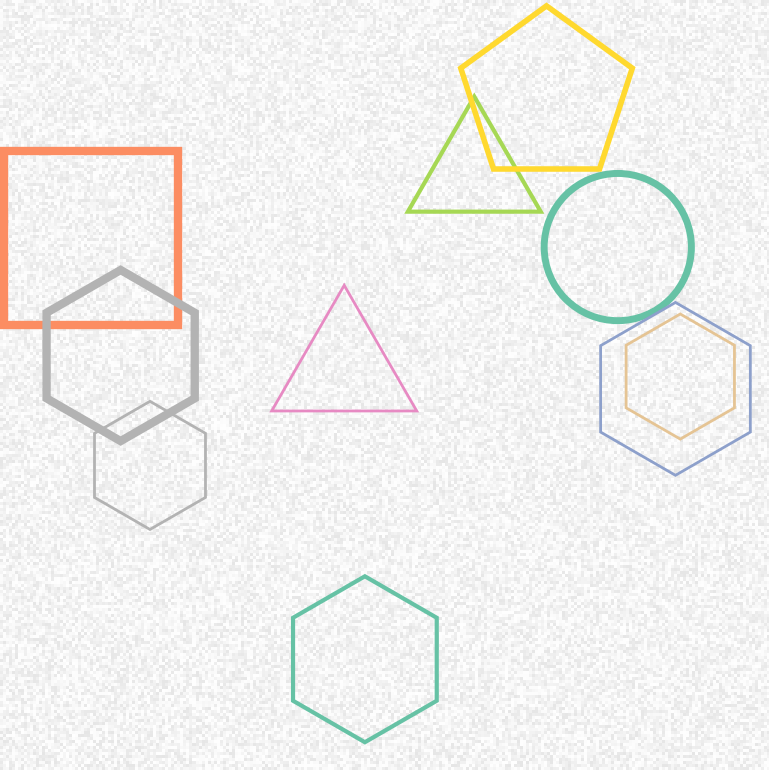[{"shape": "hexagon", "thickness": 1.5, "radius": 0.54, "center": [0.474, 0.144]}, {"shape": "circle", "thickness": 2.5, "radius": 0.48, "center": [0.802, 0.679]}, {"shape": "square", "thickness": 3, "radius": 0.56, "center": [0.118, 0.691]}, {"shape": "hexagon", "thickness": 1, "radius": 0.56, "center": [0.877, 0.495]}, {"shape": "triangle", "thickness": 1, "radius": 0.54, "center": [0.447, 0.521]}, {"shape": "triangle", "thickness": 1.5, "radius": 0.5, "center": [0.616, 0.775]}, {"shape": "pentagon", "thickness": 2, "radius": 0.59, "center": [0.71, 0.875]}, {"shape": "hexagon", "thickness": 1, "radius": 0.41, "center": [0.883, 0.511]}, {"shape": "hexagon", "thickness": 3, "radius": 0.56, "center": [0.157, 0.538]}, {"shape": "hexagon", "thickness": 1, "radius": 0.42, "center": [0.195, 0.396]}]